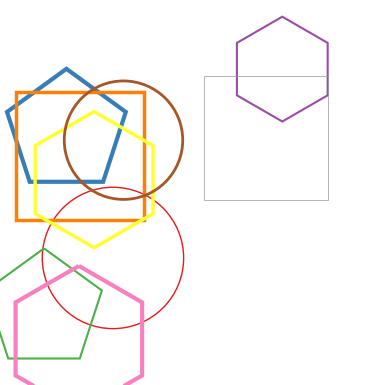[{"shape": "circle", "thickness": 1, "radius": 0.92, "center": [0.293, 0.33]}, {"shape": "pentagon", "thickness": 3, "radius": 0.81, "center": [0.172, 0.659]}, {"shape": "pentagon", "thickness": 1.5, "radius": 0.79, "center": [0.114, 0.197]}, {"shape": "hexagon", "thickness": 1.5, "radius": 0.68, "center": [0.733, 0.821]}, {"shape": "square", "thickness": 2.5, "radius": 0.83, "center": [0.208, 0.595]}, {"shape": "hexagon", "thickness": 2.5, "radius": 0.88, "center": [0.244, 0.533]}, {"shape": "circle", "thickness": 2, "radius": 0.77, "center": [0.321, 0.636]}, {"shape": "hexagon", "thickness": 3, "radius": 0.95, "center": [0.205, 0.12]}, {"shape": "square", "thickness": 0.5, "radius": 0.81, "center": [0.691, 0.641]}]